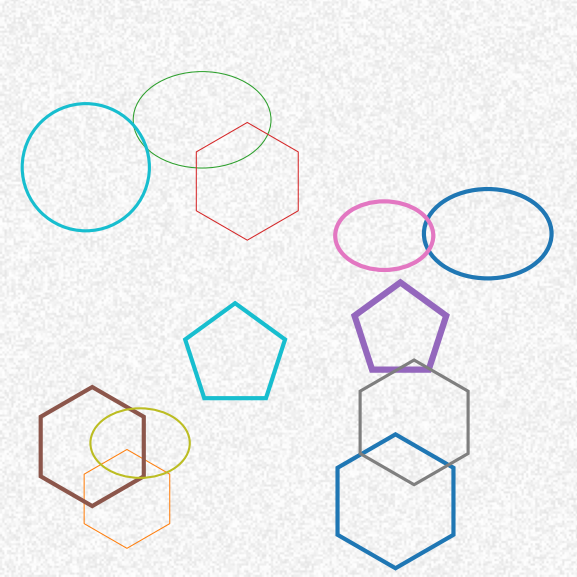[{"shape": "hexagon", "thickness": 2, "radius": 0.58, "center": [0.685, 0.131]}, {"shape": "oval", "thickness": 2, "radius": 0.55, "center": [0.845, 0.594]}, {"shape": "hexagon", "thickness": 0.5, "radius": 0.43, "center": [0.22, 0.135]}, {"shape": "oval", "thickness": 0.5, "radius": 0.6, "center": [0.35, 0.792]}, {"shape": "hexagon", "thickness": 0.5, "radius": 0.51, "center": [0.428, 0.685]}, {"shape": "pentagon", "thickness": 3, "radius": 0.42, "center": [0.693, 0.427]}, {"shape": "hexagon", "thickness": 2, "radius": 0.52, "center": [0.16, 0.226]}, {"shape": "oval", "thickness": 2, "radius": 0.42, "center": [0.665, 0.591]}, {"shape": "hexagon", "thickness": 1.5, "radius": 0.54, "center": [0.717, 0.268]}, {"shape": "oval", "thickness": 1, "radius": 0.43, "center": [0.243, 0.232]}, {"shape": "circle", "thickness": 1.5, "radius": 0.55, "center": [0.149, 0.71]}, {"shape": "pentagon", "thickness": 2, "radius": 0.45, "center": [0.407, 0.383]}]